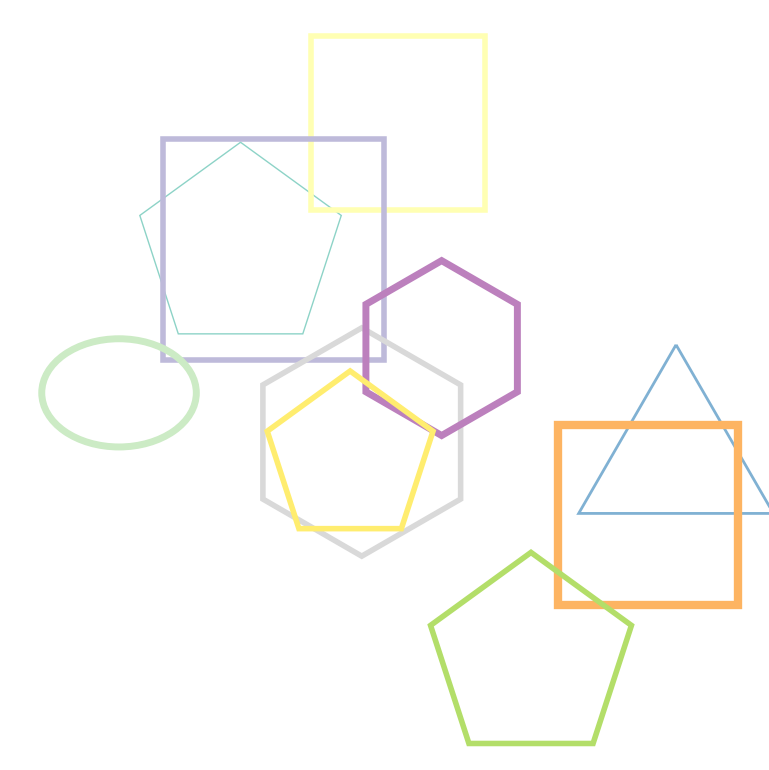[{"shape": "pentagon", "thickness": 0.5, "radius": 0.69, "center": [0.312, 0.678]}, {"shape": "square", "thickness": 2, "radius": 0.56, "center": [0.517, 0.84]}, {"shape": "square", "thickness": 2, "radius": 0.72, "center": [0.355, 0.676]}, {"shape": "triangle", "thickness": 1, "radius": 0.73, "center": [0.878, 0.406]}, {"shape": "square", "thickness": 3, "radius": 0.59, "center": [0.842, 0.331]}, {"shape": "pentagon", "thickness": 2, "radius": 0.69, "center": [0.69, 0.145]}, {"shape": "hexagon", "thickness": 2, "radius": 0.74, "center": [0.47, 0.426]}, {"shape": "hexagon", "thickness": 2.5, "radius": 0.57, "center": [0.574, 0.548]}, {"shape": "oval", "thickness": 2.5, "radius": 0.5, "center": [0.155, 0.49]}, {"shape": "pentagon", "thickness": 2, "radius": 0.57, "center": [0.455, 0.405]}]